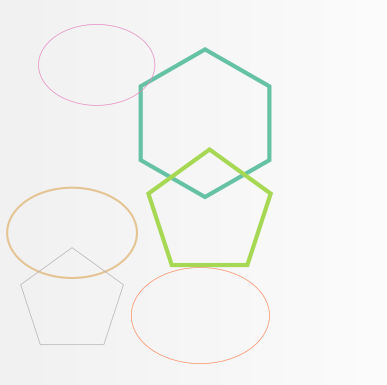[{"shape": "hexagon", "thickness": 3, "radius": 0.96, "center": [0.529, 0.68]}, {"shape": "oval", "thickness": 0.5, "radius": 0.89, "center": [0.517, 0.18]}, {"shape": "oval", "thickness": 0.5, "radius": 0.75, "center": [0.25, 0.831]}, {"shape": "pentagon", "thickness": 3, "radius": 0.83, "center": [0.541, 0.446]}, {"shape": "oval", "thickness": 1.5, "radius": 0.84, "center": [0.186, 0.395]}, {"shape": "pentagon", "thickness": 0.5, "radius": 0.7, "center": [0.186, 0.217]}]